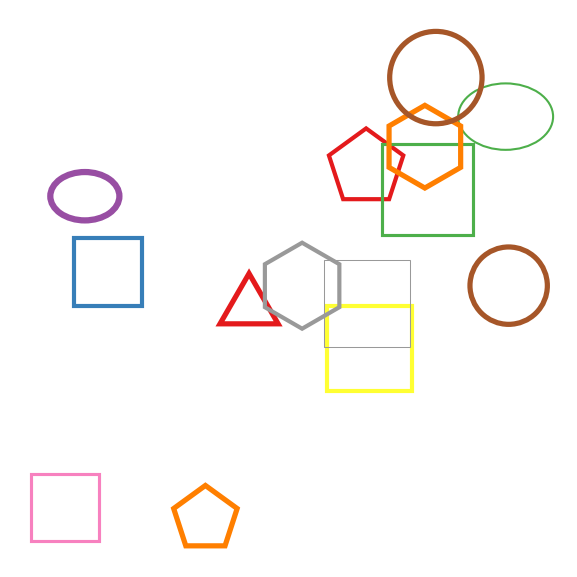[{"shape": "pentagon", "thickness": 2, "radius": 0.34, "center": [0.634, 0.709]}, {"shape": "triangle", "thickness": 2.5, "radius": 0.29, "center": [0.431, 0.467]}, {"shape": "square", "thickness": 2, "radius": 0.3, "center": [0.187, 0.528]}, {"shape": "oval", "thickness": 1, "radius": 0.41, "center": [0.876, 0.797]}, {"shape": "square", "thickness": 1.5, "radius": 0.39, "center": [0.74, 0.671]}, {"shape": "oval", "thickness": 3, "radius": 0.3, "center": [0.147, 0.659]}, {"shape": "pentagon", "thickness": 2.5, "radius": 0.29, "center": [0.356, 0.101]}, {"shape": "hexagon", "thickness": 2.5, "radius": 0.36, "center": [0.736, 0.745]}, {"shape": "square", "thickness": 2, "radius": 0.37, "center": [0.639, 0.395]}, {"shape": "circle", "thickness": 2.5, "radius": 0.4, "center": [0.755, 0.865]}, {"shape": "circle", "thickness": 2.5, "radius": 0.33, "center": [0.881, 0.504]}, {"shape": "square", "thickness": 1.5, "radius": 0.29, "center": [0.113, 0.121]}, {"shape": "hexagon", "thickness": 2, "radius": 0.37, "center": [0.523, 0.504]}, {"shape": "square", "thickness": 0.5, "radius": 0.37, "center": [0.636, 0.473]}]